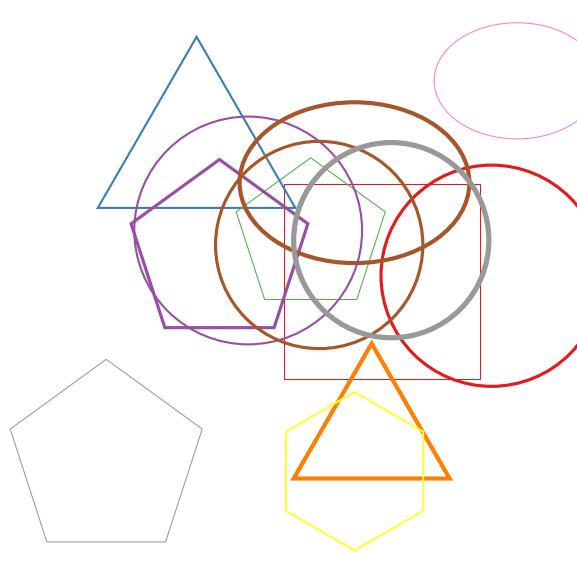[{"shape": "circle", "thickness": 1.5, "radius": 0.96, "center": [0.851, 0.522]}, {"shape": "square", "thickness": 0.5, "radius": 0.85, "center": [0.662, 0.512]}, {"shape": "triangle", "thickness": 1, "radius": 0.99, "center": [0.34, 0.738]}, {"shape": "pentagon", "thickness": 0.5, "radius": 0.68, "center": [0.538, 0.59]}, {"shape": "circle", "thickness": 1, "radius": 0.99, "center": [0.43, 0.6]}, {"shape": "pentagon", "thickness": 1.5, "radius": 0.8, "center": [0.38, 0.562]}, {"shape": "triangle", "thickness": 2, "radius": 0.78, "center": [0.644, 0.248]}, {"shape": "hexagon", "thickness": 1, "radius": 0.69, "center": [0.614, 0.183]}, {"shape": "circle", "thickness": 1.5, "radius": 0.9, "center": [0.553, 0.575]}, {"shape": "oval", "thickness": 2, "radius": 0.99, "center": [0.614, 0.683]}, {"shape": "oval", "thickness": 0.5, "radius": 0.72, "center": [0.895, 0.859]}, {"shape": "pentagon", "thickness": 0.5, "radius": 0.87, "center": [0.184, 0.202]}, {"shape": "circle", "thickness": 2.5, "radius": 0.85, "center": [0.678, 0.583]}]